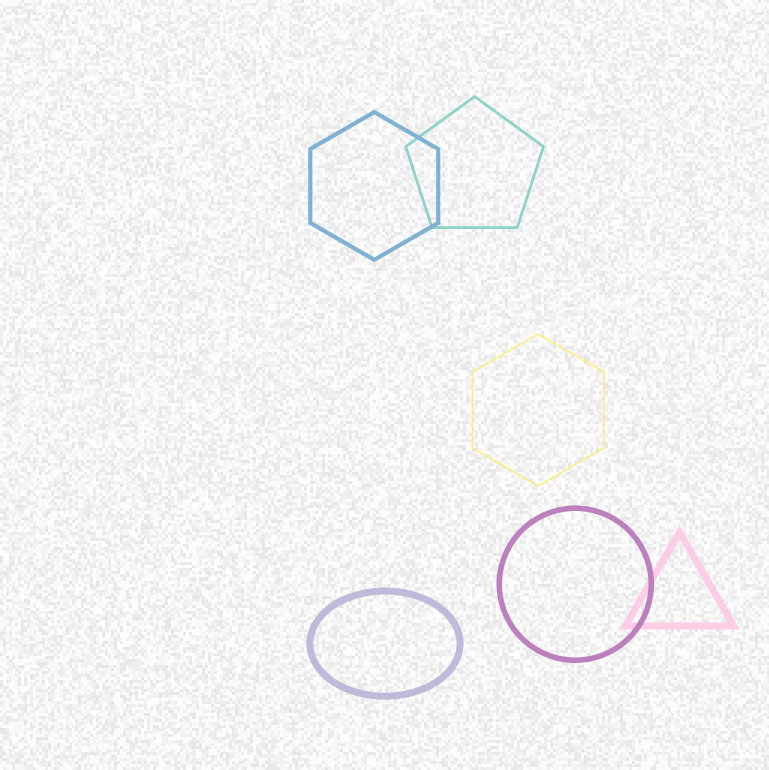[{"shape": "pentagon", "thickness": 1, "radius": 0.47, "center": [0.616, 0.781]}, {"shape": "oval", "thickness": 2.5, "radius": 0.49, "center": [0.5, 0.164]}, {"shape": "hexagon", "thickness": 1.5, "radius": 0.48, "center": [0.486, 0.759]}, {"shape": "triangle", "thickness": 2.5, "radius": 0.41, "center": [0.882, 0.228]}, {"shape": "circle", "thickness": 2, "radius": 0.49, "center": [0.747, 0.241]}, {"shape": "hexagon", "thickness": 0.5, "radius": 0.49, "center": [0.699, 0.468]}]